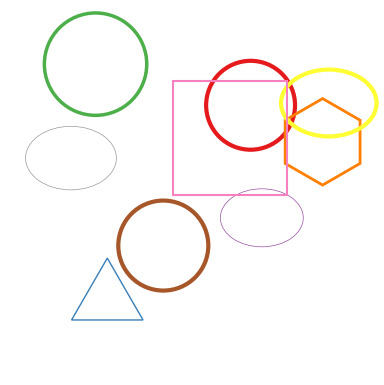[{"shape": "circle", "thickness": 3, "radius": 0.58, "center": [0.651, 0.727]}, {"shape": "triangle", "thickness": 1, "radius": 0.54, "center": [0.279, 0.222]}, {"shape": "circle", "thickness": 2.5, "radius": 0.66, "center": [0.248, 0.833]}, {"shape": "oval", "thickness": 0.5, "radius": 0.54, "center": [0.68, 0.434]}, {"shape": "hexagon", "thickness": 2, "radius": 0.56, "center": [0.838, 0.632]}, {"shape": "oval", "thickness": 3, "radius": 0.62, "center": [0.854, 0.732]}, {"shape": "circle", "thickness": 3, "radius": 0.58, "center": [0.424, 0.362]}, {"shape": "square", "thickness": 1.5, "radius": 0.74, "center": [0.597, 0.641]}, {"shape": "oval", "thickness": 0.5, "radius": 0.59, "center": [0.184, 0.589]}]